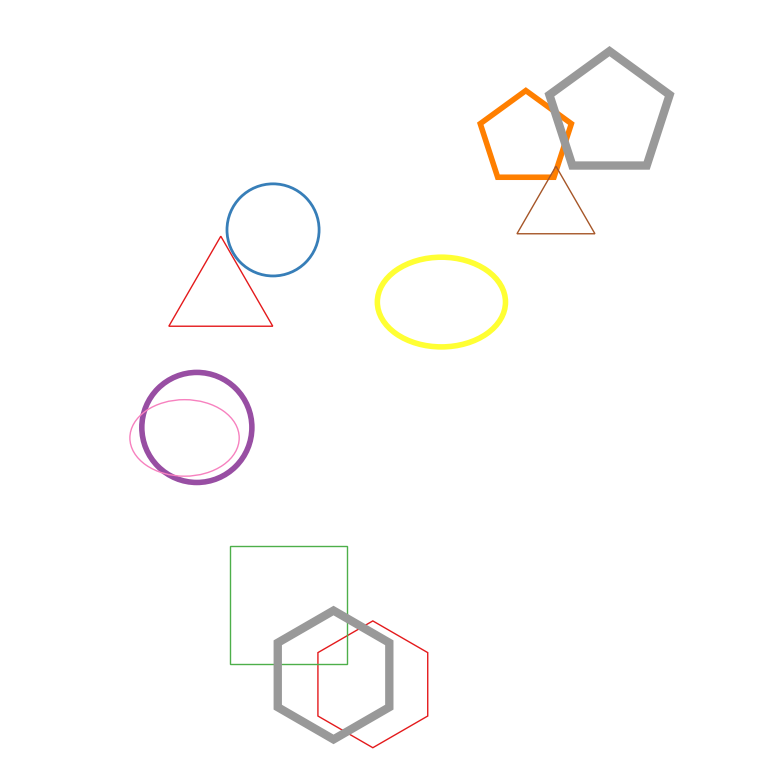[{"shape": "hexagon", "thickness": 0.5, "radius": 0.41, "center": [0.484, 0.111]}, {"shape": "triangle", "thickness": 0.5, "radius": 0.39, "center": [0.287, 0.615]}, {"shape": "circle", "thickness": 1, "radius": 0.3, "center": [0.355, 0.701]}, {"shape": "square", "thickness": 0.5, "radius": 0.38, "center": [0.374, 0.214]}, {"shape": "circle", "thickness": 2, "radius": 0.36, "center": [0.256, 0.445]}, {"shape": "pentagon", "thickness": 2, "radius": 0.31, "center": [0.683, 0.82]}, {"shape": "oval", "thickness": 2, "radius": 0.42, "center": [0.573, 0.608]}, {"shape": "triangle", "thickness": 0.5, "radius": 0.29, "center": [0.722, 0.726]}, {"shape": "oval", "thickness": 0.5, "radius": 0.35, "center": [0.24, 0.431]}, {"shape": "hexagon", "thickness": 3, "radius": 0.42, "center": [0.433, 0.123]}, {"shape": "pentagon", "thickness": 3, "radius": 0.41, "center": [0.792, 0.851]}]